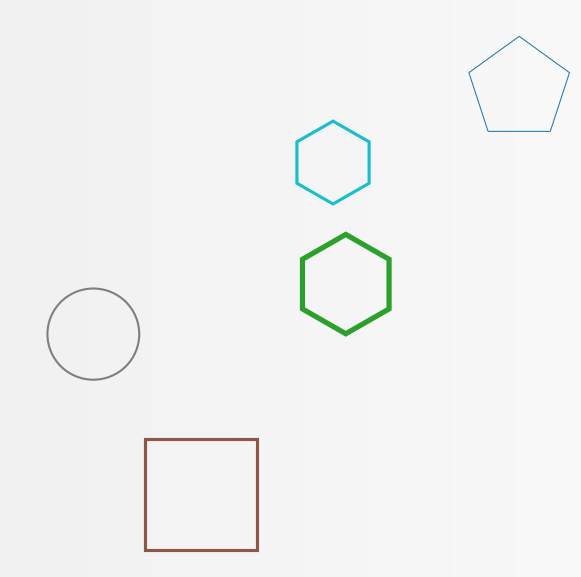[{"shape": "pentagon", "thickness": 0.5, "radius": 0.45, "center": [0.893, 0.845]}, {"shape": "hexagon", "thickness": 2.5, "radius": 0.43, "center": [0.595, 0.507]}, {"shape": "square", "thickness": 1.5, "radius": 0.48, "center": [0.346, 0.143]}, {"shape": "circle", "thickness": 1, "radius": 0.39, "center": [0.161, 0.421]}, {"shape": "hexagon", "thickness": 1.5, "radius": 0.36, "center": [0.573, 0.718]}]